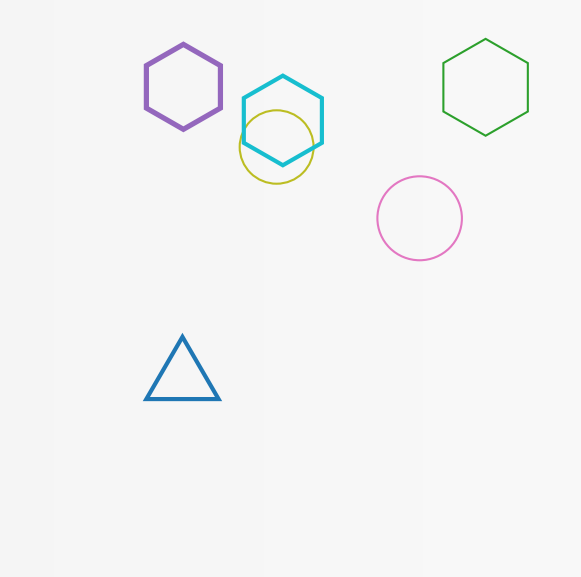[{"shape": "triangle", "thickness": 2, "radius": 0.36, "center": [0.314, 0.344]}, {"shape": "hexagon", "thickness": 1, "radius": 0.42, "center": [0.835, 0.848]}, {"shape": "hexagon", "thickness": 2.5, "radius": 0.37, "center": [0.316, 0.849]}, {"shape": "circle", "thickness": 1, "radius": 0.36, "center": [0.722, 0.621]}, {"shape": "circle", "thickness": 1, "radius": 0.32, "center": [0.476, 0.745]}, {"shape": "hexagon", "thickness": 2, "radius": 0.39, "center": [0.487, 0.791]}]